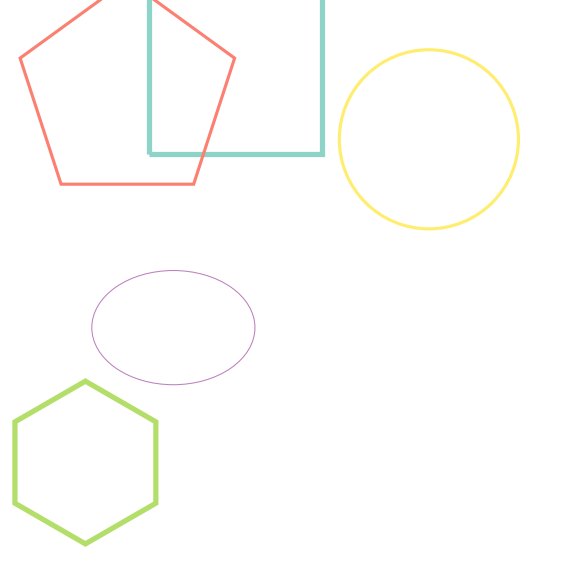[{"shape": "square", "thickness": 2.5, "radius": 0.75, "center": [0.408, 0.882]}, {"shape": "pentagon", "thickness": 1.5, "radius": 0.98, "center": [0.221, 0.838]}, {"shape": "hexagon", "thickness": 2.5, "radius": 0.7, "center": [0.148, 0.198]}, {"shape": "oval", "thickness": 0.5, "radius": 0.71, "center": [0.3, 0.432]}, {"shape": "circle", "thickness": 1.5, "radius": 0.78, "center": [0.743, 0.758]}]